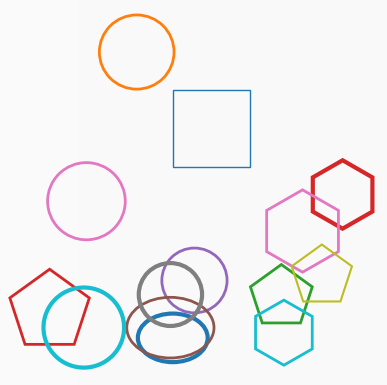[{"shape": "oval", "thickness": 3, "radius": 0.45, "center": [0.446, 0.122]}, {"shape": "square", "thickness": 1, "radius": 0.5, "center": [0.546, 0.667]}, {"shape": "circle", "thickness": 2, "radius": 0.48, "center": [0.353, 0.865]}, {"shape": "pentagon", "thickness": 2, "radius": 0.42, "center": [0.726, 0.229]}, {"shape": "hexagon", "thickness": 3, "radius": 0.44, "center": [0.884, 0.495]}, {"shape": "pentagon", "thickness": 2, "radius": 0.54, "center": [0.128, 0.193]}, {"shape": "circle", "thickness": 2, "radius": 0.42, "center": [0.502, 0.272]}, {"shape": "oval", "thickness": 2, "radius": 0.56, "center": [0.44, 0.149]}, {"shape": "circle", "thickness": 2, "radius": 0.5, "center": [0.223, 0.477]}, {"shape": "hexagon", "thickness": 2, "radius": 0.53, "center": [0.781, 0.4]}, {"shape": "circle", "thickness": 3, "radius": 0.41, "center": [0.44, 0.235]}, {"shape": "pentagon", "thickness": 1.5, "radius": 0.41, "center": [0.831, 0.283]}, {"shape": "hexagon", "thickness": 2, "radius": 0.42, "center": [0.733, 0.136]}, {"shape": "circle", "thickness": 3, "radius": 0.52, "center": [0.216, 0.149]}]